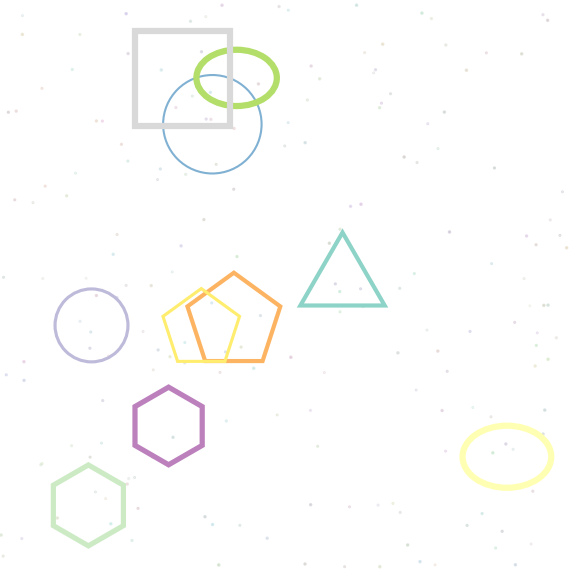[{"shape": "triangle", "thickness": 2, "radius": 0.42, "center": [0.593, 0.512]}, {"shape": "oval", "thickness": 3, "radius": 0.38, "center": [0.878, 0.208]}, {"shape": "circle", "thickness": 1.5, "radius": 0.32, "center": [0.158, 0.436]}, {"shape": "circle", "thickness": 1, "radius": 0.43, "center": [0.368, 0.784]}, {"shape": "pentagon", "thickness": 2, "radius": 0.42, "center": [0.405, 0.442]}, {"shape": "oval", "thickness": 3, "radius": 0.35, "center": [0.41, 0.864]}, {"shape": "square", "thickness": 3, "radius": 0.41, "center": [0.316, 0.863]}, {"shape": "hexagon", "thickness": 2.5, "radius": 0.34, "center": [0.292, 0.262]}, {"shape": "hexagon", "thickness": 2.5, "radius": 0.35, "center": [0.153, 0.124]}, {"shape": "pentagon", "thickness": 1.5, "radius": 0.35, "center": [0.349, 0.43]}]